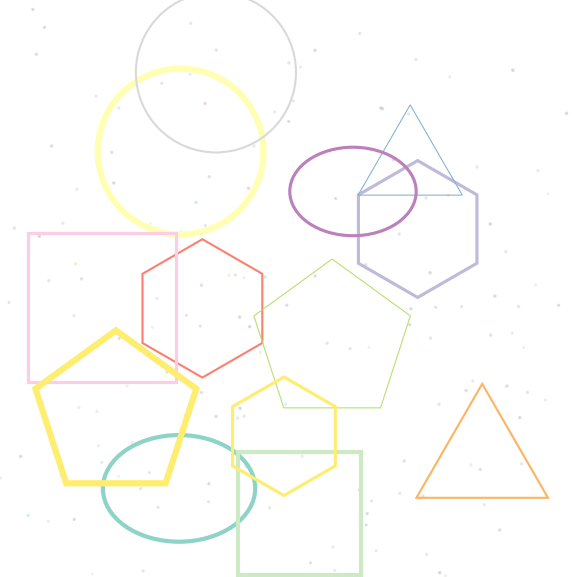[{"shape": "oval", "thickness": 2, "radius": 0.66, "center": [0.31, 0.153]}, {"shape": "circle", "thickness": 3, "radius": 0.72, "center": [0.313, 0.737]}, {"shape": "hexagon", "thickness": 1.5, "radius": 0.59, "center": [0.723, 0.603]}, {"shape": "hexagon", "thickness": 1, "radius": 0.6, "center": [0.35, 0.465]}, {"shape": "triangle", "thickness": 0.5, "radius": 0.52, "center": [0.71, 0.713]}, {"shape": "triangle", "thickness": 1, "radius": 0.66, "center": [0.835, 0.203]}, {"shape": "pentagon", "thickness": 0.5, "radius": 0.71, "center": [0.575, 0.408]}, {"shape": "square", "thickness": 1.5, "radius": 0.64, "center": [0.177, 0.466]}, {"shape": "circle", "thickness": 1, "radius": 0.69, "center": [0.374, 0.874]}, {"shape": "oval", "thickness": 1.5, "radius": 0.55, "center": [0.611, 0.668]}, {"shape": "square", "thickness": 2, "radius": 0.53, "center": [0.518, 0.11]}, {"shape": "hexagon", "thickness": 1.5, "radius": 0.51, "center": [0.492, 0.244]}, {"shape": "pentagon", "thickness": 3, "radius": 0.73, "center": [0.201, 0.281]}]